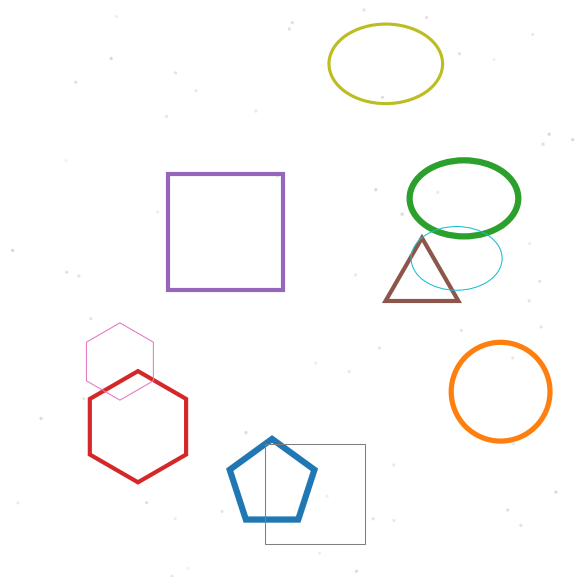[{"shape": "pentagon", "thickness": 3, "radius": 0.39, "center": [0.471, 0.162]}, {"shape": "circle", "thickness": 2.5, "radius": 0.43, "center": [0.867, 0.321]}, {"shape": "oval", "thickness": 3, "radius": 0.47, "center": [0.803, 0.656]}, {"shape": "hexagon", "thickness": 2, "radius": 0.48, "center": [0.239, 0.26]}, {"shape": "square", "thickness": 2, "radius": 0.5, "center": [0.39, 0.598]}, {"shape": "triangle", "thickness": 2, "radius": 0.36, "center": [0.731, 0.514]}, {"shape": "hexagon", "thickness": 0.5, "radius": 0.33, "center": [0.208, 0.373]}, {"shape": "square", "thickness": 0.5, "radius": 0.43, "center": [0.545, 0.144]}, {"shape": "oval", "thickness": 1.5, "radius": 0.49, "center": [0.668, 0.889]}, {"shape": "oval", "thickness": 0.5, "radius": 0.39, "center": [0.791, 0.552]}]